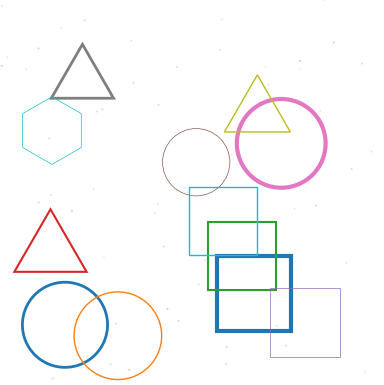[{"shape": "circle", "thickness": 2, "radius": 0.55, "center": [0.169, 0.156]}, {"shape": "square", "thickness": 3, "radius": 0.48, "center": [0.66, 0.237]}, {"shape": "circle", "thickness": 1, "radius": 0.57, "center": [0.306, 0.128]}, {"shape": "square", "thickness": 1.5, "radius": 0.44, "center": [0.629, 0.335]}, {"shape": "triangle", "thickness": 1.5, "radius": 0.54, "center": [0.131, 0.348]}, {"shape": "square", "thickness": 0.5, "radius": 0.45, "center": [0.791, 0.162]}, {"shape": "circle", "thickness": 0.5, "radius": 0.44, "center": [0.51, 0.579]}, {"shape": "circle", "thickness": 3, "radius": 0.58, "center": [0.73, 0.628]}, {"shape": "triangle", "thickness": 2, "radius": 0.47, "center": [0.214, 0.792]}, {"shape": "triangle", "thickness": 1, "radius": 0.49, "center": [0.668, 0.707]}, {"shape": "square", "thickness": 1, "radius": 0.44, "center": [0.578, 0.427]}, {"shape": "hexagon", "thickness": 0.5, "radius": 0.44, "center": [0.135, 0.661]}]